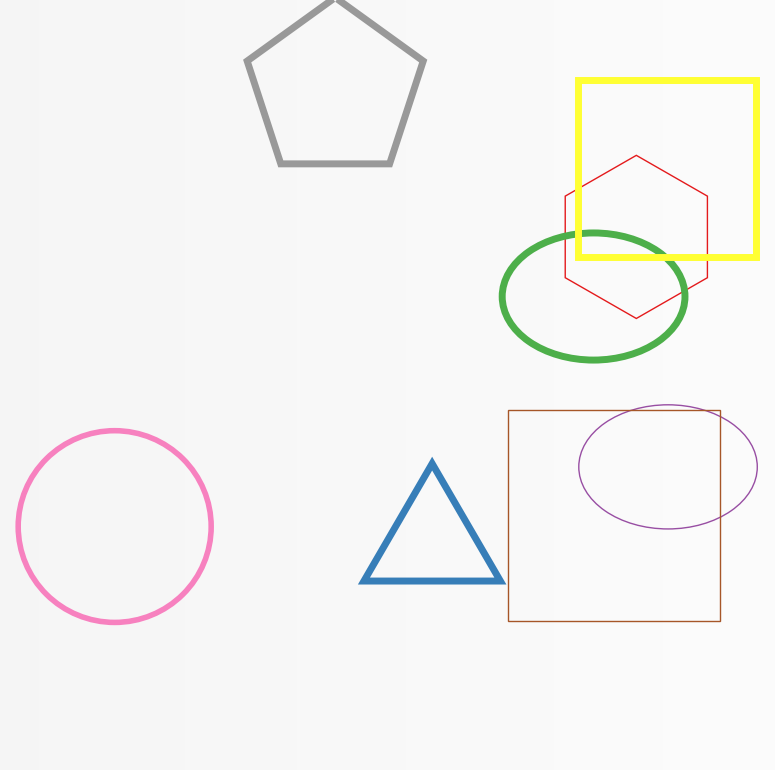[{"shape": "hexagon", "thickness": 0.5, "radius": 0.53, "center": [0.821, 0.692]}, {"shape": "triangle", "thickness": 2.5, "radius": 0.51, "center": [0.558, 0.296]}, {"shape": "oval", "thickness": 2.5, "radius": 0.59, "center": [0.766, 0.615]}, {"shape": "oval", "thickness": 0.5, "radius": 0.58, "center": [0.862, 0.394]}, {"shape": "square", "thickness": 2.5, "radius": 0.57, "center": [0.861, 0.781]}, {"shape": "square", "thickness": 0.5, "radius": 0.68, "center": [0.793, 0.33]}, {"shape": "circle", "thickness": 2, "radius": 0.62, "center": [0.148, 0.316]}, {"shape": "pentagon", "thickness": 2.5, "radius": 0.6, "center": [0.433, 0.884]}]